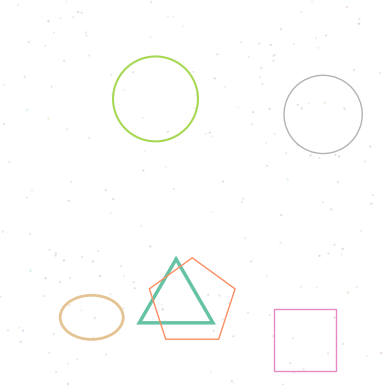[{"shape": "triangle", "thickness": 2.5, "radius": 0.55, "center": [0.457, 0.217]}, {"shape": "pentagon", "thickness": 1, "radius": 0.58, "center": [0.499, 0.214]}, {"shape": "square", "thickness": 1, "radius": 0.4, "center": [0.793, 0.116]}, {"shape": "circle", "thickness": 1.5, "radius": 0.55, "center": [0.404, 0.743]}, {"shape": "oval", "thickness": 2, "radius": 0.41, "center": [0.238, 0.176]}, {"shape": "circle", "thickness": 1, "radius": 0.51, "center": [0.839, 0.703]}]